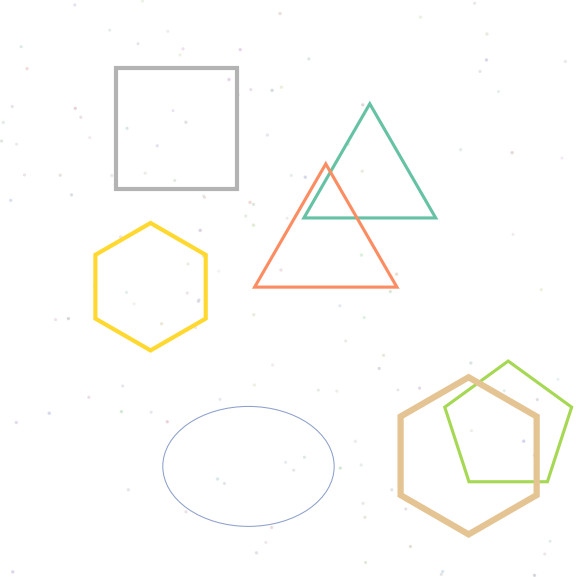[{"shape": "triangle", "thickness": 1.5, "radius": 0.66, "center": [0.64, 0.688]}, {"shape": "triangle", "thickness": 1.5, "radius": 0.71, "center": [0.564, 0.573]}, {"shape": "oval", "thickness": 0.5, "radius": 0.74, "center": [0.43, 0.192]}, {"shape": "pentagon", "thickness": 1.5, "radius": 0.58, "center": [0.88, 0.258]}, {"shape": "hexagon", "thickness": 2, "radius": 0.55, "center": [0.261, 0.503]}, {"shape": "hexagon", "thickness": 3, "radius": 0.68, "center": [0.811, 0.21]}, {"shape": "square", "thickness": 2, "radius": 0.52, "center": [0.306, 0.776]}]